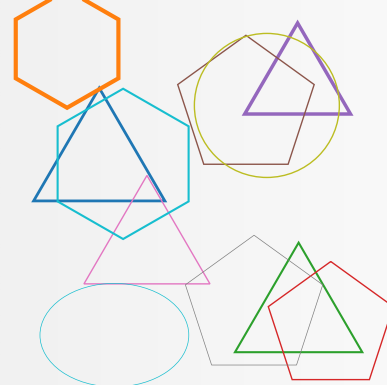[{"shape": "triangle", "thickness": 2, "radius": 0.98, "center": [0.256, 0.576]}, {"shape": "hexagon", "thickness": 3, "radius": 0.76, "center": [0.173, 0.873]}, {"shape": "triangle", "thickness": 1.5, "radius": 0.95, "center": [0.771, 0.18]}, {"shape": "pentagon", "thickness": 1, "radius": 0.85, "center": [0.854, 0.151]}, {"shape": "triangle", "thickness": 2.5, "radius": 0.79, "center": [0.768, 0.783]}, {"shape": "pentagon", "thickness": 1, "radius": 0.93, "center": [0.635, 0.723]}, {"shape": "triangle", "thickness": 1, "radius": 0.94, "center": [0.379, 0.357]}, {"shape": "pentagon", "thickness": 0.5, "radius": 0.93, "center": [0.656, 0.203]}, {"shape": "circle", "thickness": 1, "radius": 0.94, "center": [0.689, 0.726]}, {"shape": "hexagon", "thickness": 1.5, "radius": 0.98, "center": [0.318, 0.574]}, {"shape": "oval", "thickness": 0.5, "radius": 0.96, "center": [0.295, 0.13]}]